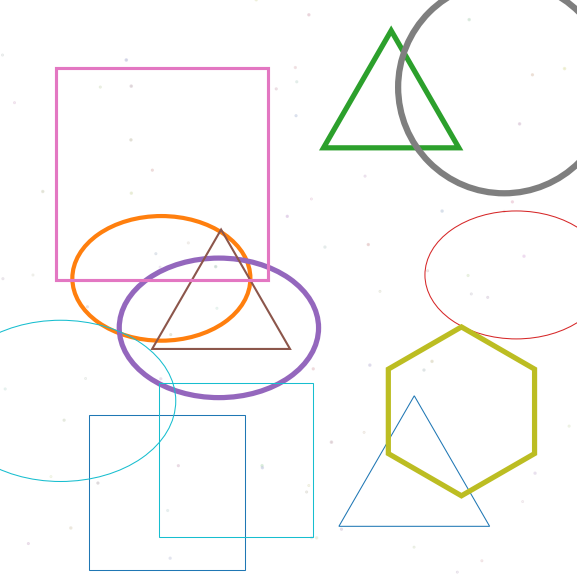[{"shape": "square", "thickness": 0.5, "radius": 0.67, "center": [0.29, 0.146]}, {"shape": "triangle", "thickness": 0.5, "radius": 0.75, "center": [0.717, 0.163]}, {"shape": "oval", "thickness": 2, "radius": 0.77, "center": [0.279, 0.517]}, {"shape": "triangle", "thickness": 2.5, "radius": 0.68, "center": [0.677, 0.811]}, {"shape": "oval", "thickness": 0.5, "radius": 0.79, "center": [0.894, 0.523]}, {"shape": "oval", "thickness": 2.5, "radius": 0.86, "center": [0.379, 0.431]}, {"shape": "triangle", "thickness": 1, "radius": 0.69, "center": [0.383, 0.464]}, {"shape": "square", "thickness": 1.5, "radius": 0.92, "center": [0.28, 0.698]}, {"shape": "circle", "thickness": 3, "radius": 0.92, "center": [0.873, 0.848]}, {"shape": "hexagon", "thickness": 2.5, "radius": 0.73, "center": [0.799, 0.287]}, {"shape": "oval", "thickness": 0.5, "radius": 1.0, "center": [0.105, 0.305]}, {"shape": "square", "thickness": 0.5, "radius": 0.67, "center": [0.409, 0.202]}]